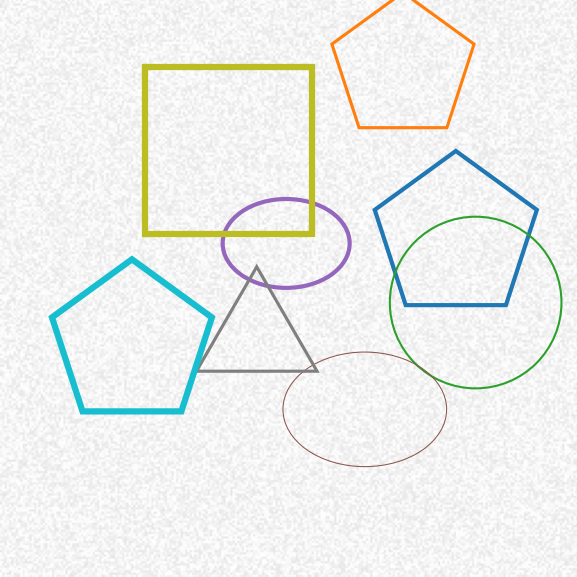[{"shape": "pentagon", "thickness": 2, "radius": 0.74, "center": [0.789, 0.59]}, {"shape": "pentagon", "thickness": 1.5, "radius": 0.65, "center": [0.698, 0.883]}, {"shape": "circle", "thickness": 1, "radius": 0.74, "center": [0.824, 0.475]}, {"shape": "oval", "thickness": 2, "radius": 0.55, "center": [0.496, 0.578]}, {"shape": "oval", "thickness": 0.5, "radius": 0.71, "center": [0.632, 0.29]}, {"shape": "triangle", "thickness": 1.5, "radius": 0.6, "center": [0.445, 0.417]}, {"shape": "square", "thickness": 3, "radius": 0.72, "center": [0.395, 0.738]}, {"shape": "pentagon", "thickness": 3, "radius": 0.73, "center": [0.228, 0.405]}]